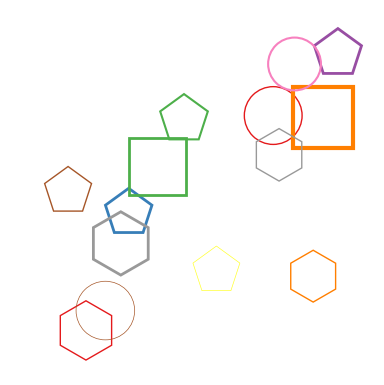[{"shape": "circle", "thickness": 1, "radius": 0.38, "center": [0.71, 0.7]}, {"shape": "hexagon", "thickness": 1, "radius": 0.38, "center": [0.223, 0.142]}, {"shape": "pentagon", "thickness": 2, "radius": 0.32, "center": [0.334, 0.447]}, {"shape": "pentagon", "thickness": 1.5, "radius": 0.33, "center": [0.478, 0.691]}, {"shape": "square", "thickness": 2, "radius": 0.37, "center": [0.41, 0.568]}, {"shape": "pentagon", "thickness": 2, "radius": 0.32, "center": [0.878, 0.861]}, {"shape": "square", "thickness": 3, "radius": 0.39, "center": [0.839, 0.695]}, {"shape": "hexagon", "thickness": 1, "radius": 0.34, "center": [0.813, 0.283]}, {"shape": "pentagon", "thickness": 0.5, "radius": 0.32, "center": [0.562, 0.297]}, {"shape": "pentagon", "thickness": 1, "radius": 0.32, "center": [0.177, 0.503]}, {"shape": "circle", "thickness": 0.5, "radius": 0.38, "center": [0.274, 0.193]}, {"shape": "circle", "thickness": 1.5, "radius": 0.34, "center": [0.765, 0.834]}, {"shape": "hexagon", "thickness": 1, "radius": 0.34, "center": [0.725, 0.598]}, {"shape": "hexagon", "thickness": 2, "radius": 0.41, "center": [0.314, 0.368]}]